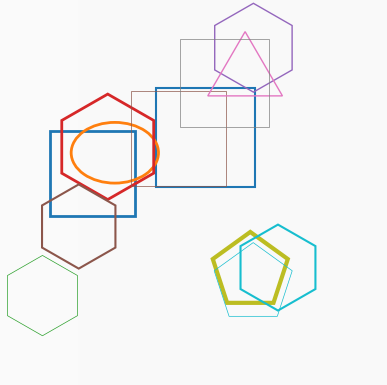[{"shape": "square", "thickness": 1.5, "radius": 0.64, "center": [0.529, 0.643]}, {"shape": "square", "thickness": 2, "radius": 0.55, "center": [0.24, 0.549]}, {"shape": "oval", "thickness": 2, "radius": 0.56, "center": [0.296, 0.603]}, {"shape": "hexagon", "thickness": 0.5, "radius": 0.52, "center": [0.11, 0.232]}, {"shape": "hexagon", "thickness": 2, "radius": 0.68, "center": [0.278, 0.619]}, {"shape": "hexagon", "thickness": 1, "radius": 0.58, "center": [0.654, 0.876]}, {"shape": "hexagon", "thickness": 1.5, "radius": 0.55, "center": [0.203, 0.412]}, {"shape": "square", "thickness": 0.5, "radius": 0.61, "center": [0.46, 0.64]}, {"shape": "triangle", "thickness": 1, "radius": 0.56, "center": [0.633, 0.807]}, {"shape": "square", "thickness": 0.5, "radius": 0.57, "center": [0.579, 0.783]}, {"shape": "pentagon", "thickness": 3, "radius": 0.51, "center": [0.646, 0.296]}, {"shape": "hexagon", "thickness": 1.5, "radius": 0.56, "center": [0.717, 0.305]}, {"shape": "pentagon", "thickness": 0.5, "radius": 0.53, "center": [0.653, 0.264]}]